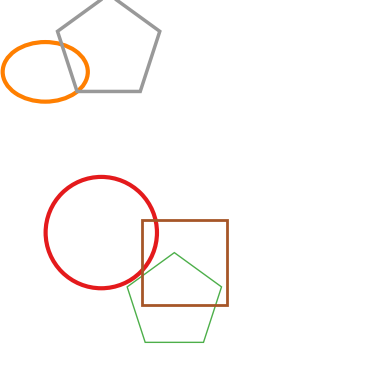[{"shape": "circle", "thickness": 3, "radius": 0.72, "center": [0.263, 0.396]}, {"shape": "pentagon", "thickness": 1, "radius": 0.64, "center": [0.453, 0.215]}, {"shape": "oval", "thickness": 3, "radius": 0.55, "center": [0.118, 0.813]}, {"shape": "square", "thickness": 2, "radius": 0.55, "center": [0.48, 0.317]}, {"shape": "pentagon", "thickness": 2.5, "radius": 0.7, "center": [0.282, 0.875]}]